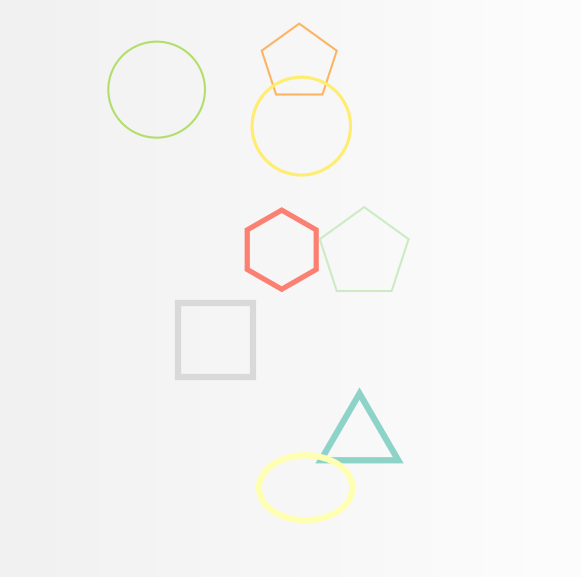[{"shape": "triangle", "thickness": 3, "radius": 0.38, "center": [0.619, 0.241]}, {"shape": "oval", "thickness": 3, "radius": 0.4, "center": [0.526, 0.154]}, {"shape": "hexagon", "thickness": 2.5, "radius": 0.34, "center": [0.485, 0.567]}, {"shape": "pentagon", "thickness": 1, "radius": 0.34, "center": [0.515, 0.89]}, {"shape": "circle", "thickness": 1, "radius": 0.42, "center": [0.27, 0.844]}, {"shape": "square", "thickness": 3, "radius": 0.32, "center": [0.37, 0.41]}, {"shape": "pentagon", "thickness": 1, "radius": 0.4, "center": [0.627, 0.56]}, {"shape": "circle", "thickness": 1.5, "radius": 0.42, "center": [0.518, 0.781]}]